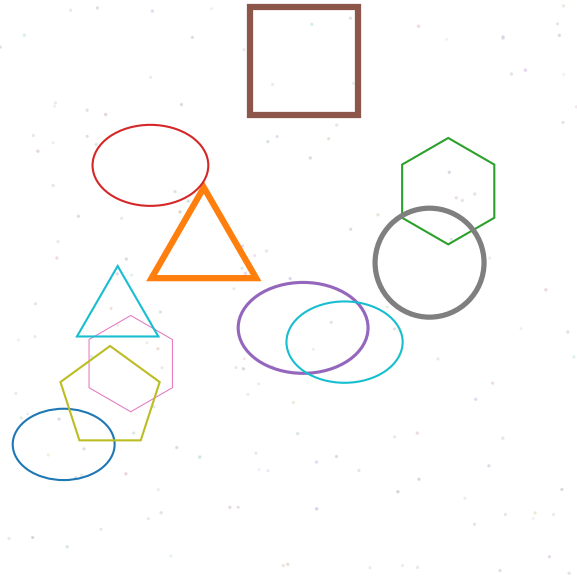[{"shape": "oval", "thickness": 1, "radius": 0.44, "center": [0.11, 0.23]}, {"shape": "triangle", "thickness": 3, "radius": 0.52, "center": [0.353, 0.57]}, {"shape": "hexagon", "thickness": 1, "radius": 0.46, "center": [0.776, 0.668]}, {"shape": "oval", "thickness": 1, "radius": 0.5, "center": [0.26, 0.713]}, {"shape": "oval", "thickness": 1.5, "radius": 0.56, "center": [0.525, 0.431]}, {"shape": "square", "thickness": 3, "radius": 0.47, "center": [0.527, 0.893]}, {"shape": "hexagon", "thickness": 0.5, "radius": 0.42, "center": [0.226, 0.369]}, {"shape": "circle", "thickness": 2.5, "radius": 0.47, "center": [0.744, 0.544]}, {"shape": "pentagon", "thickness": 1, "radius": 0.45, "center": [0.191, 0.31]}, {"shape": "oval", "thickness": 1, "radius": 0.5, "center": [0.597, 0.407]}, {"shape": "triangle", "thickness": 1, "radius": 0.41, "center": [0.204, 0.457]}]